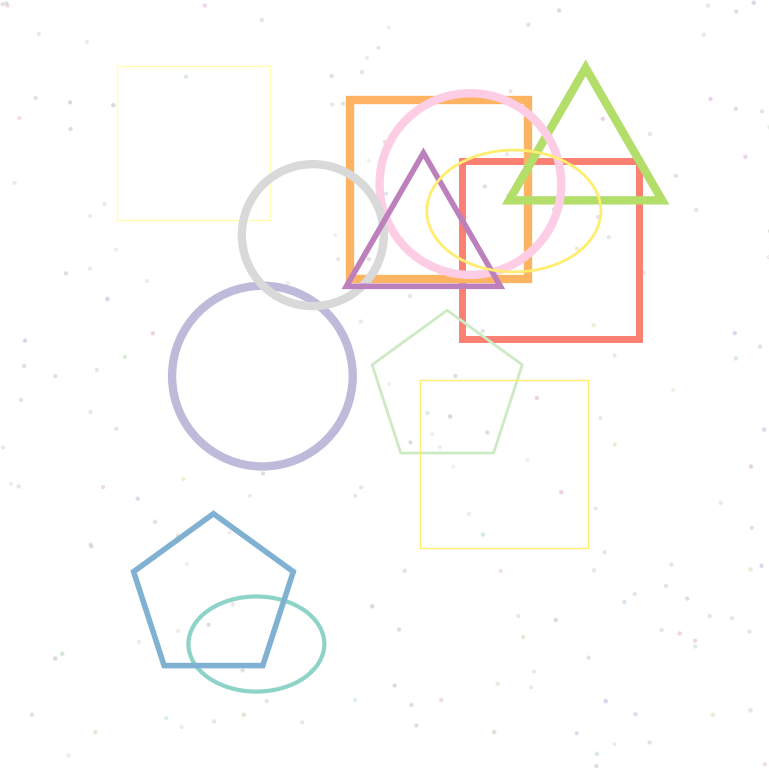[{"shape": "oval", "thickness": 1.5, "radius": 0.44, "center": [0.333, 0.164]}, {"shape": "square", "thickness": 0.5, "radius": 0.5, "center": [0.252, 0.814]}, {"shape": "circle", "thickness": 3, "radius": 0.59, "center": [0.341, 0.512]}, {"shape": "square", "thickness": 2.5, "radius": 0.58, "center": [0.715, 0.675]}, {"shape": "pentagon", "thickness": 2, "radius": 0.55, "center": [0.277, 0.224]}, {"shape": "square", "thickness": 3, "radius": 0.58, "center": [0.57, 0.754]}, {"shape": "triangle", "thickness": 3, "radius": 0.57, "center": [0.761, 0.797]}, {"shape": "circle", "thickness": 3, "radius": 0.59, "center": [0.611, 0.761]}, {"shape": "circle", "thickness": 3, "radius": 0.46, "center": [0.406, 0.695]}, {"shape": "triangle", "thickness": 2, "radius": 0.58, "center": [0.55, 0.686]}, {"shape": "pentagon", "thickness": 1, "radius": 0.51, "center": [0.581, 0.495]}, {"shape": "square", "thickness": 0.5, "radius": 0.54, "center": [0.655, 0.398]}, {"shape": "oval", "thickness": 1, "radius": 0.57, "center": [0.667, 0.726]}]